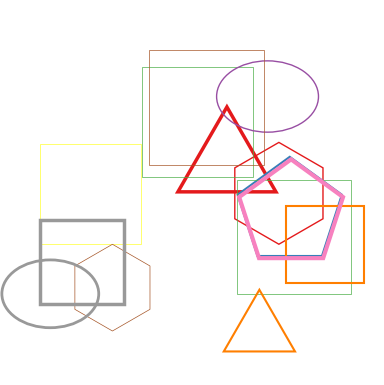[{"shape": "triangle", "thickness": 2.5, "radius": 0.73, "center": [0.589, 0.575]}, {"shape": "hexagon", "thickness": 1, "radius": 0.66, "center": [0.724, 0.498]}, {"shape": "pentagon", "thickness": 1.5, "radius": 0.71, "center": [0.753, 0.45]}, {"shape": "square", "thickness": 0.5, "radius": 0.72, "center": [0.513, 0.684]}, {"shape": "square", "thickness": 0.5, "radius": 0.74, "center": [0.763, 0.385]}, {"shape": "oval", "thickness": 1, "radius": 0.66, "center": [0.695, 0.749]}, {"shape": "square", "thickness": 1.5, "radius": 0.5, "center": [0.844, 0.365]}, {"shape": "triangle", "thickness": 1.5, "radius": 0.53, "center": [0.674, 0.141]}, {"shape": "square", "thickness": 0.5, "radius": 0.65, "center": [0.235, 0.496]}, {"shape": "hexagon", "thickness": 0.5, "radius": 0.56, "center": [0.292, 0.253]}, {"shape": "square", "thickness": 0.5, "radius": 0.75, "center": [0.536, 0.721]}, {"shape": "pentagon", "thickness": 3, "radius": 0.71, "center": [0.756, 0.444]}, {"shape": "oval", "thickness": 2, "radius": 0.63, "center": [0.131, 0.237]}, {"shape": "square", "thickness": 2.5, "radius": 0.55, "center": [0.214, 0.32]}]